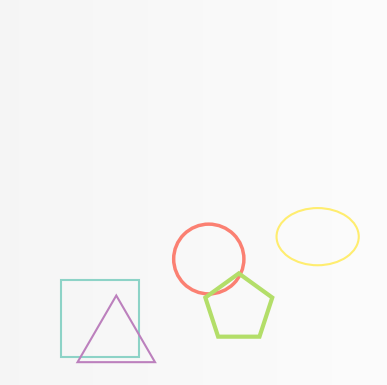[{"shape": "square", "thickness": 1.5, "radius": 0.5, "center": [0.257, 0.173]}, {"shape": "circle", "thickness": 2.5, "radius": 0.45, "center": [0.539, 0.327]}, {"shape": "pentagon", "thickness": 3, "radius": 0.45, "center": [0.616, 0.199]}, {"shape": "triangle", "thickness": 1.5, "radius": 0.58, "center": [0.3, 0.117]}, {"shape": "oval", "thickness": 1.5, "radius": 0.53, "center": [0.82, 0.385]}]